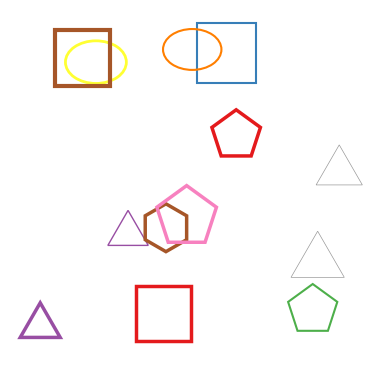[{"shape": "square", "thickness": 2.5, "radius": 0.35, "center": [0.425, 0.186]}, {"shape": "pentagon", "thickness": 2.5, "radius": 0.33, "center": [0.613, 0.649]}, {"shape": "square", "thickness": 1.5, "radius": 0.39, "center": [0.589, 0.862]}, {"shape": "pentagon", "thickness": 1.5, "radius": 0.34, "center": [0.812, 0.195]}, {"shape": "triangle", "thickness": 1, "radius": 0.3, "center": [0.333, 0.393]}, {"shape": "triangle", "thickness": 2.5, "radius": 0.3, "center": [0.104, 0.154]}, {"shape": "oval", "thickness": 1.5, "radius": 0.38, "center": [0.499, 0.872]}, {"shape": "oval", "thickness": 2, "radius": 0.4, "center": [0.249, 0.839]}, {"shape": "hexagon", "thickness": 2.5, "radius": 0.31, "center": [0.431, 0.408]}, {"shape": "square", "thickness": 3, "radius": 0.36, "center": [0.214, 0.849]}, {"shape": "pentagon", "thickness": 2.5, "radius": 0.41, "center": [0.485, 0.437]}, {"shape": "triangle", "thickness": 0.5, "radius": 0.35, "center": [0.881, 0.554]}, {"shape": "triangle", "thickness": 0.5, "radius": 0.4, "center": [0.825, 0.32]}]